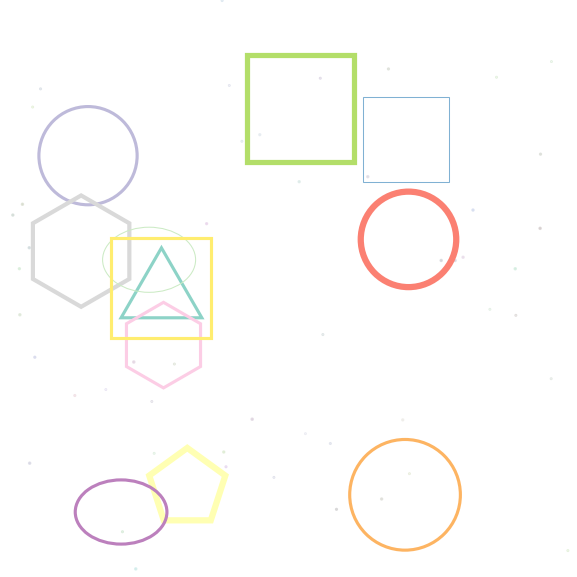[{"shape": "triangle", "thickness": 1.5, "radius": 0.4, "center": [0.28, 0.489]}, {"shape": "pentagon", "thickness": 3, "radius": 0.35, "center": [0.324, 0.154]}, {"shape": "circle", "thickness": 1.5, "radius": 0.43, "center": [0.152, 0.73]}, {"shape": "circle", "thickness": 3, "radius": 0.41, "center": [0.707, 0.585]}, {"shape": "square", "thickness": 0.5, "radius": 0.37, "center": [0.703, 0.757]}, {"shape": "circle", "thickness": 1.5, "radius": 0.48, "center": [0.701, 0.142]}, {"shape": "square", "thickness": 2.5, "radius": 0.46, "center": [0.52, 0.812]}, {"shape": "hexagon", "thickness": 1.5, "radius": 0.37, "center": [0.283, 0.402]}, {"shape": "hexagon", "thickness": 2, "radius": 0.48, "center": [0.14, 0.564]}, {"shape": "oval", "thickness": 1.5, "radius": 0.4, "center": [0.21, 0.113]}, {"shape": "oval", "thickness": 0.5, "radius": 0.4, "center": [0.258, 0.549]}, {"shape": "square", "thickness": 1.5, "radius": 0.43, "center": [0.279, 0.5]}]